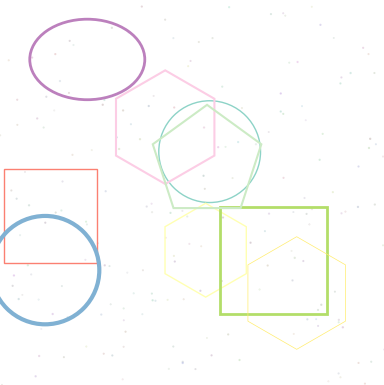[{"shape": "circle", "thickness": 1, "radius": 0.66, "center": [0.545, 0.606]}, {"shape": "hexagon", "thickness": 1, "radius": 0.61, "center": [0.534, 0.35]}, {"shape": "square", "thickness": 1, "radius": 0.61, "center": [0.131, 0.439]}, {"shape": "circle", "thickness": 3, "radius": 0.7, "center": [0.117, 0.298]}, {"shape": "square", "thickness": 2, "radius": 0.7, "center": [0.711, 0.324]}, {"shape": "hexagon", "thickness": 1.5, "radius": 0.74, "center": [0.429, 0.67]}, {"shape": "oval", "thickness": 2, "radius": 0.75, "center": [0.227, 0.846]}, {"shape": "pentagon", "thickness": 1.5, "radius": 0.74, "center": [0.538, 0.579]}, {"shape": "hexagon", "thickness": 0.5, "radius": 0.73, "center": [0.771, 0.239]}]